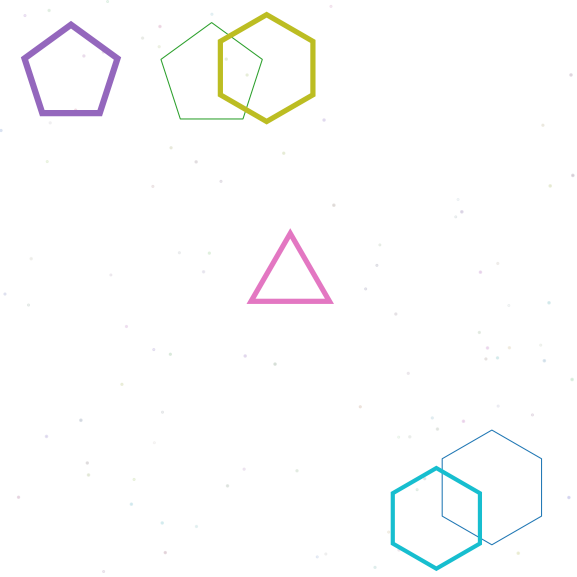[{"shape": "hexagon", "thickness": 0.5, "radius": 0.5, "center": [0.852, 0.155]}, {"shape": "pentagon", "thickness": 0.5, "radius": 0.46, "center": [0.366, 0.868]}, {"shape": "pentagon", "thickness": 3, "radius": 0.42, "center": [0.123, 0.872]}, {"shape": "triangle", "thickness": 2.5, "radius": 0.39, "center": [0.503, 0.517]}, {"shape": "hexagon", "thickness": 2.5, "radius": 0.46, "center": [0.462, 0.881]}, {"shape": "hexagon", "thickness": 2, "radius": 0.44, "center": [0.756, 0.102]}]